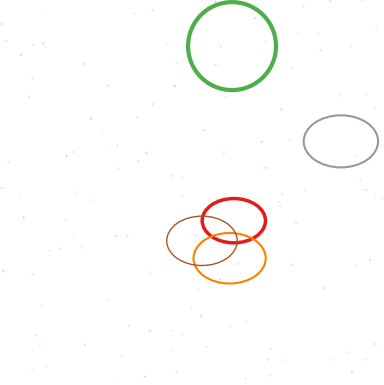[{"shape": "oval", "thickness": 2.5, "radius": 0.41, "center": [0.607, 0.427]}, {"shape": "circle", "thickness": 3, "radius": 0.57, "center": [0.603, 0.88]}, {"shape": "oval", "thickness": 1.5, "radius": 0.47, "center": [0.596, 0.329]}, {"shape": "oval", "thickness": 1, "radius": 0.46, "center": [0.525, 0.374]}, {"shape": "oval", "thickness": 1.5, "radius": 0.48, "center": [0.885, 0.633]}]